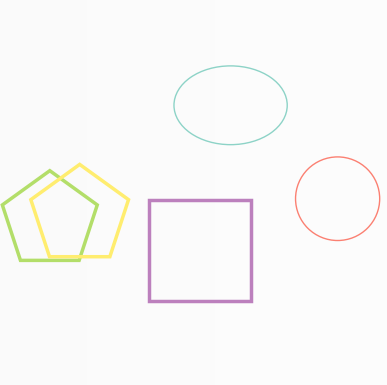[{"shape": "oval", "thickness": 1, "radius": 0.73, "center": [0.595, 0.727]}, {"shape": "circle", "thickness": 1, "radius": 0.54, "center": [0.871, 0.484]}, {"shape": "pentagon", "thickness": 2.5, "radius": 0.64, "center": [0.129, 0.428]}, {"shape": "square", "thickness": 2.5, "radius": 0.66, "center": [0.517, 0.349]}, {"shape": "pentagon", "thickness": 2.5, "radius": 0.66, "center": [0.206, 0.44]}]